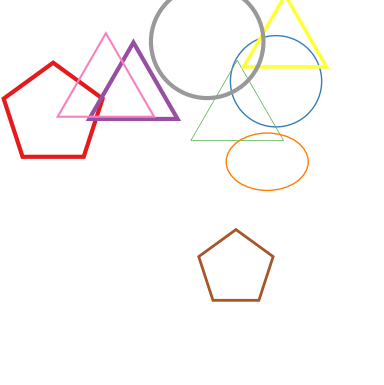[{"shape": "pentagon", "thickness": 3, "radius": 0.68, "center": [0.138, 0.702]}, {"shape": "circle", "thickness": 1, "radius": 0.59, "center": [0.717, 0.789]}, {"shape": "triangle", "thickness": 0.5, "radius": 0.7, "center": [0.616, 0.704]}, {"shape": "triangle", "thickness": 3, "radius": 0.66, "center": [0.347, 0.757]}, {"shape": "oval", "thickness": 1, "radius": 0.53, "center": [0.694, 0.58]}, {"shape": "triangle", "thickness": 2.5, "radius": 0.62, "center": [0.741, 0.888]}, {"shape": "pentagon", "thickness": 2, "radius": 0.51, "center": [0.613, 0.302]}, {"shape": "triangle", "thickness": 1.5, "radius": 0.72, "center": [0.275, 0.769]}, {"shape": "circle", "thickness": 3, "radius": 0.73, "center": [0.538, 0.891]}]